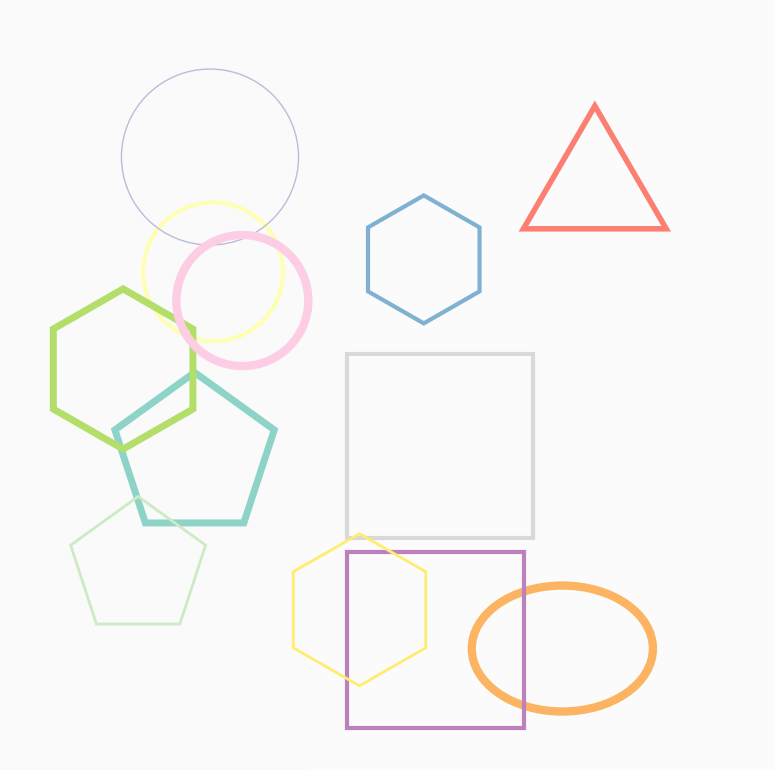[{"shape": "pentagon", "thickness": 2.5, "radius": 0.54, "center": [0.251, 0.408]}, {"shape": "circle", "thickness": 1.5, "radius": 0.45, "center": [0.275, 0.647]}, {"shape": "circle", "thickness": 0.5, "radius": 0.57, "center": [0.271, 0.796]}, {"shape": "triangle", "thickness": 2, "radius": 0.53, "center": [0.768, 0.756]}, {"shape": "hexagon", "thickness": 1.5, "radius": 0.42, "center": [0.547, 0.663]}, {"shape": "oval", "thickness": 3, "radius": 0.58, "center": [0.726, 0.158]}, {"shape": "hexagon", "thickness": 2.5, "radius": 0.52, "center": [0.159, 0.521]}, {"shape": "circle", "thickness": 3, "radius": 0.43, "center": [0.313, 0.61]}, {"shape": "square", "thickness": 1.5, "radius": 0.6, "center": [0.568, 0.421]}, {"shape": "square", "thickness": 1.5, "radius": 0.57, "center": [0.562, 0.168]}, {"shape": "pentagon", "thickness": 1, "radius": 0.46, "center": [0.178, 0.264]}, {"shape": "hexagon", "thickness": 1, "radius": 0.49, "center": [0.464, 0.208]}]